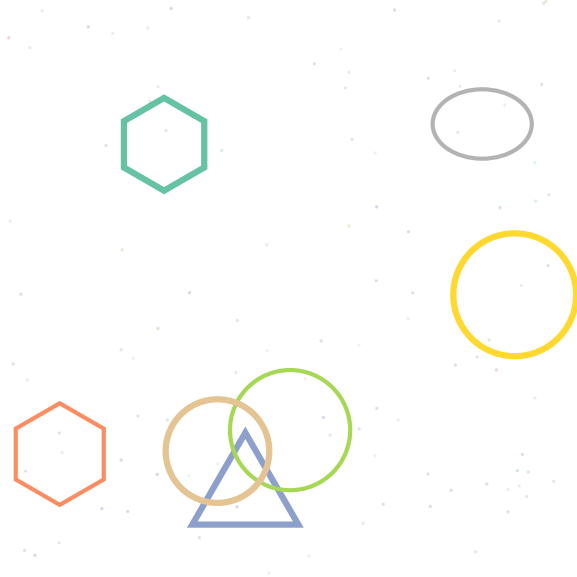[{"shape": "hexagon", "thickness": 3, "radius": 0.4, "center": [0.284, 0.749]}, {"shape": "hexagon", "thickness": 2, "radius": 0.44, "center": [0.103, 0.213]}, {"shape": "triangle", "thickness": 3, "radius": 0.53, "center": [0.425, 0.144]}, {"shape": "circle", "thickness": 2, "radius": 0.52, "center": [0.502, 0.254]}, {"shape": "circle", "thickness": 3, "radius": 0.53, "center": [0.891, 0.489]}, {"shape": "circle", "thickness": 3, "radius": 0.45, "center": [0.377, 0.218]}, {"shape": "oval", "thickness": 2, "radius": 0.43, "center": [0.835, 0.784]}]